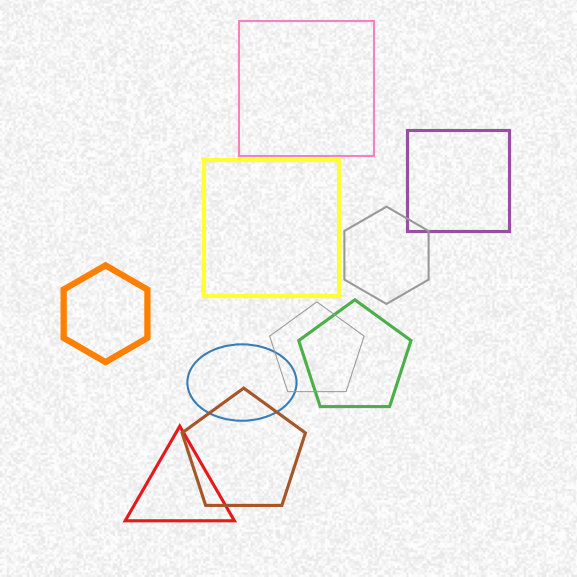[{"shape": "triangle", "thickness": 1.5, "radius": 0.55, "center": [0.311, 0.152]}, {"shape": "oval", "thickness": 1, "radius": 0.47, "center": [0.419, 0.337]}, {"shape": "pentagon", "thickness": 1.5, "radius": 0.51, "center": [0.614, 0.378]}, {"shape": "square", "thickness": 1.5, "radius": 0.44, "center": [0.793, 0.687]}, {"shape": "hexagon", "thickness": 3, "radius": 0.42, "center": [0.183, 0.456]}, {"shape": "square", "thickness": 2, "radius": 0.59, "center": [0.47, 0.604]}, {"shape": "pentagon", "thickness": 1.5, "radius": 0.56, "center": [0.422, 0.215]}, {"shape": "square", "thickness": 1, "radius": 0.58, "center": [0.531, 0.845]}, {"shape": "hexagon", "thickness": 1, "radius": 0.42, "center": [0.669, 0.557]}, {"shape": "pentagon", "thickness": 0.5, "radius": 0.43, "center": [0.549, 0.391]}]